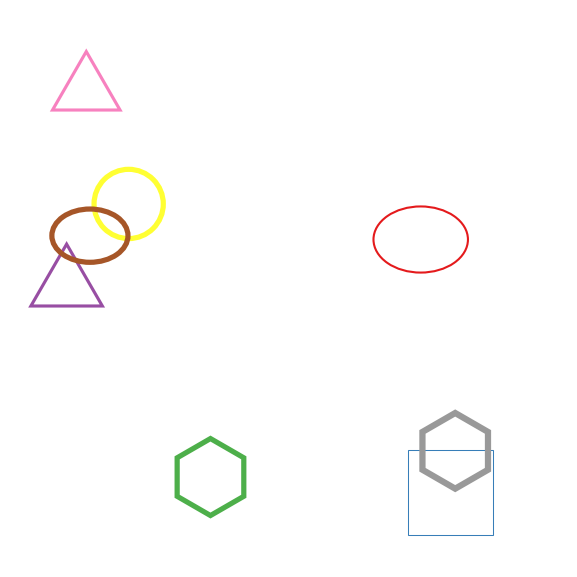[{"shape": "oval", "thickness": 1, "radius": 0.41, "center": [0.729, 0.584]}, {"shape": "square", "thickness": 0.5, "radius": 0.37, "center": [0.78, 0.146]}, {"shape": "hexagon", "thickness": 2.5, "radius": 0.33, "center": [0.364, 0.173]}, {"shape": "triangle", "thickness": 1.5, "radius": 0.36, "center": [0.115, 0.505]}, {"shape": "circle", "thickness": 2.5, "radius": 0.3, "center": [0.223, 0.646]}, {"shape": "oval", "thickness": 2.5, "radius": 0.33, "center": [0.156, 0.591]}, {"shape": "triangle", "thickness": 1.5, "radius": 0.34, "center": [0.149, 0.842]}, {"shape": "hexagon", "thickness": 3, "radius": 0.33, "center": [0.788, 0.218]}]